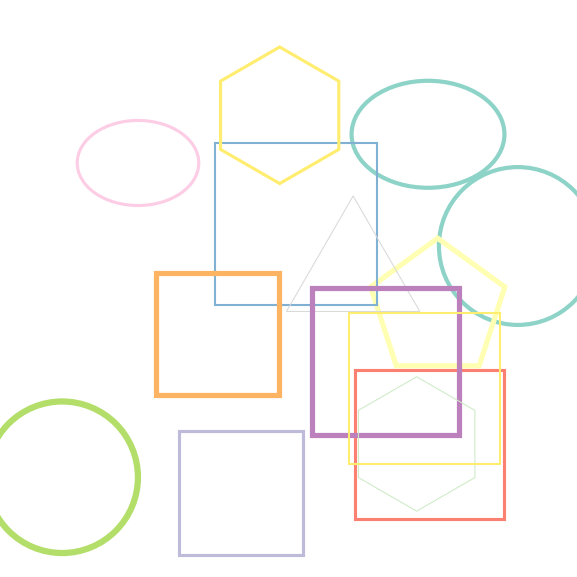[{"shape": "circle", "thickness": 2, "radius": 0.68, "center": [0.897, 0.573]}, {"shape": "oval", "thickness": 2, "radius": 0.66, "center": [0.741, 0.767]}, {"shape": "pentagon", "thickness": 2.5, "radius": 0.61, "center": [0.758, 0.464]}, {"shape": "square", "thickness": 1.5, "radius": 0.53, "center": [0.417, 0.146]}, {"shape": "square", "thickness": 1.5, "radius": 0.64, "center": [0.743, 0.23]}, {"shape": "square", "thickness": 1, "radius": 0.7, "center": [0.513, 0.611]}, {"shape": "square", "thickness": 2.5, "radius": 0.53, "center": [0.377, 0.421]}, {"shape": "circle", "thickness": 3, "radius": 0.66, "center": [0.108, 0.173]}, {"shape": "oval", "thickness": 1.5, "radius": 0.53, "center": [0.239, 0.717]}, {"shape": "triangle", "thickness": 0.5, "radius": 0.67, "center": [0.611, 0.526]}, {"shape": "square", "thickness": 2.5, "radius": 0.64, "center": [0.668, 0.374]}, {"shape": "hexagon", "thickness": 0.5, "radius": 0.58, "center": [0.721, 0.23]}, {"shape": "hexagon", "thickness": 1.5, "radius": 0.59, "center": [0.484, 0.8]}, {"shape": "square", "thickness": 1, "radius": 0.65, "center": [0.735, 0.326]}]